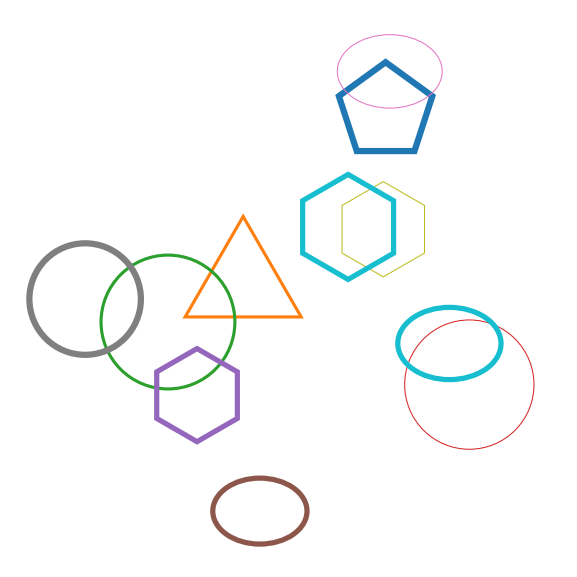[{"shape": "pentagon", "thickness": 3, "radius": 0.43, "center": [0.668, 0.806]}, {"shape": "triangle", "thickness": 1.5, "radius": 0.58, "center": [0.421, 0.508]}, {"shape": "circle", "thickness": 1.5, "radius": 0.58, "center": [0.291, 0.442]}, {"shape": "circle", "thickness": 0.5, "radius": 0.56, "center": [0.813, 0.333]}, {"shape": "hexagon", "thickness": 2.5, "radius": 0.4, "center": [0.341, 0.315]}, {"shape": "oval", "thickness": 2.5, "radius": 0.41, "center": [0.45, 0.114]}, {"shape": "oval", "thickness": 0.5, "radius": 0.45, "center": [0.675, 0.876]}, {"shape": "circle", "thickness": 3, "radius": 0.48, "center": [0.147, 0.481]}, {"shape": "hexagon", "thickness": 0.5, "radius": 0.41, "center": [0.664, 0.602]}, {"shape": "oval", "thickness": 2.5, "radius": 0.45, "center": [0.778, 0.404]}, {"shape": "hexagon", "thickness": 2.5, "radius": 0.45, "center": [0.603, 0.606]}]